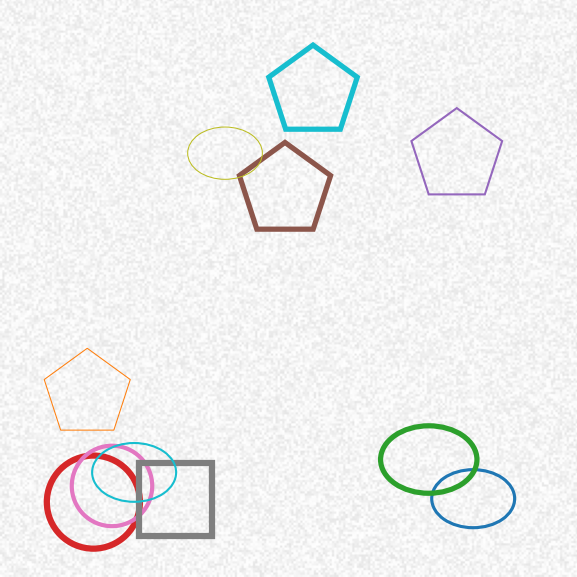[{"shape": "oval", "thickness": 1.5, "radius": 0.36, "center": [0.819, 0.136]}, {"shape": "pentagon", "thickness": 0.5, "radius": 0.39, "center": [0.151, 0.318]}, {"shape": "oval", "thickness": 2.5, "radius": 0.42, "center": [0.742, 0.203]}, {"shape": "circle", "thickness": 3, "radius": 0.4, "center": [0.162, 0.13]}, {"shape": "pentagon", "thickness": 1, "radius": 0.41, "center": [0.791, 0.729]}, {"shape": "pentagon", "thickness": 2.5, "radius": 0.42, "center": [0.494, 0.669]}, {"shape": "circle", "thickness": 2, "radius": 0.35, "center": [0.194, 0.158]}, {"shape": "square", "thickness": 3, "radius": 0.32, "center": [0.303, 0.135]}, {"shape": "oval", "thickness": 0.5, "radius": 0.32, "center": [0.39, 0.734]}, {"shape": "pentagon", "thickness": 2.5, "radius": 0.4, "center": [0.542, 0.841]}, {"shape": "oval", "thickness": 1, "radius": 0.36, "center": [0.232, 0.181]}]